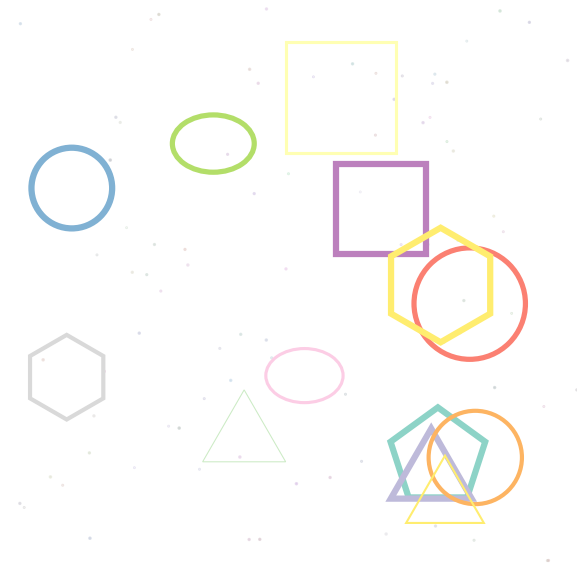[{"shape": "pentagon", "thickness": 3, "radius": 0.43, "center": [0.758, 0.207]}, {"shape": "square", "thickness": 1.5, "radius": 0.48, "center": [0.59, 0.83]}, {"shape": "triangle", "thickness": 3, "radius": 0.4, "center": [0.747, 0.176]}, {"shape": "circle", "thickness": 2.5, "radius": 0.48, "center": [0.813, 0.473]}, {"shape": "circle", "thickness": 3, "radius": 0.35, "center": [0.124, 0.673]}, {"shape": "circle", "thickness": 2, "radius": 0.4, "center": [0.823, 0.207]}, {"shape": "oval", "thickness": 2.5, "radius": 0.35, "center": [0.369, 0.751]}, {"shape": "oval", "thickness": 1.5, "radius": 0.33, "center": [0.527, 0.349]}, {"shape": "hexagon", "thickness": 2, "radius": 0.37, "center": [0.115, 0.346]}, {"shape": "square", "thickness": 3, "radius": 0.39, "center": [0.66, 0.638]}, {"shape": "triangle", "thickness": 0.5, "radius": 0.42, "center": [0.423, 0.241]}, {"shape": "hexagon", "thickness": 3, "radius": 0.5, "center": [0.763, 0.506]}, {"shape": "triangle", "thickness": 1, "radius": 0.39, "center": [0.771, 0.132]}]